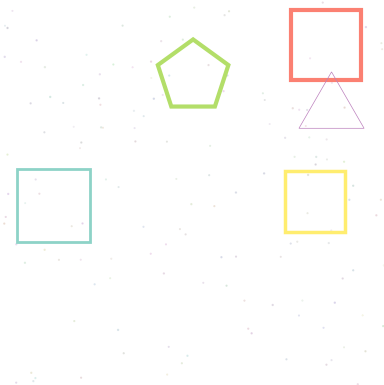[{"shape": "square", "thickness": 2, "radius": 0.47, "center": [0.139, 0.465]}, {"shape": "square", "thickness": 3, "radius": 0.45, "center": [0.847, 0.883]}, {"shape": "pentagon", "thickness": 3, "radius": 0.48, "center": [0.502, 0.801]}, {"shape": "triangle", "thickness": 0.5, "radius": 0.49, "center": [0.861, 0.716]}, {"shape": "square", "thickness": 2.5, "radius": 0.39, "center": [0.818, 0.476]}]